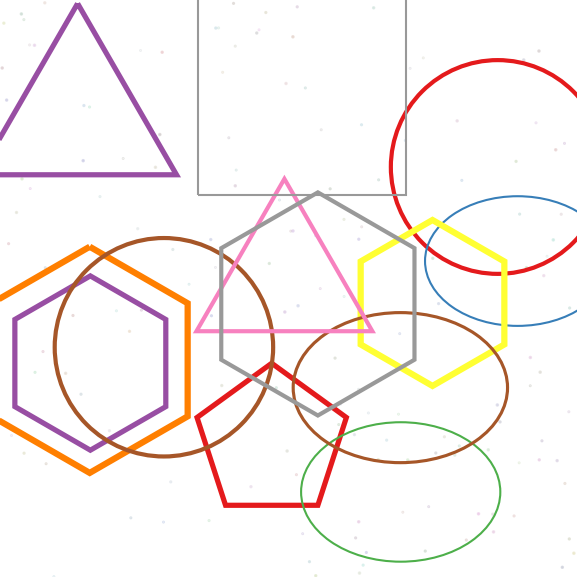[{"shape": "pentagon", "thickness": 2.5, "radius": 0.68, "center": [0.47, 0.234]}, {"shape": "circle", "thickness": 2, "radius": 0.93, "center": [0.862, 0.71]}, {"shape": "oval", "thickness": 1, "radius": 0.8, "center": [0.896, 0.547]}, {"shape": "oval", "thickness": 1, "radius": 0.86, "center": [0.694, 0.147]}, {"shape": "hexagon", "thickness": 2.5, "radius": 0.75, "center": [0.156, 0.37]}, {"shape": "triangle", "thickness": 2.5, "radius": 0.99, "center": [0.134, 0.795]}, {"shape": "hexagon", "thickness": 3, "radius": 0.98, "center": [0.155, 0.376]}, {"shape": "hexagon", "thickness": 3, "radius": 0.72, "center": [0.749, 0.475]}, {"shape": "circle", "thickness": 2, "radius": 0.95, "center": [0.284, 0.398]}, {"shape": "oval", "thickness": 1.5, "radius": 0.93, "center": [0.693, 0.328]}, {"shape": "triangle", "thickness": 2, "radius": 0.88, "center": [0.492, 0.514]}, {"shape": "square", "thickness": 1, "radius": 0.9, "center": [0.523, 0.842]}, {"shape": "hexagon", "thickness": 2, "radius": 0.97, "center": [0.55, 0.473]}]